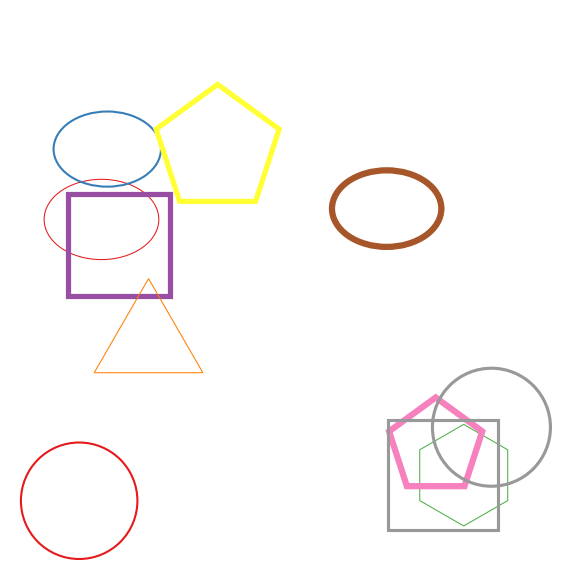[{"shape": "oval", "thickness": 0.5, "radius": 0.5, "center": [0.176, 0.619]}, {"shape": "circle", "thickness": 1, "radius": 0.5, "center": [0.137, 0.132]}, {"shape": "oval", "thickness": 1, "radius": 0.46, "center": [0.186, 0.741]}, {"shape": "hexagon", "thickness": 0.5, "radius": 0.44, "center": [0.803, 0.176]}, {"shape": "square", "thickness": 2.5, "radius": 0.44, "center": [0.206, 0.574]}, {"shape": "triangle", "thickness": 0.5, "radius": 0.54, "center": [0.257, 0.408]}, {"shape": "pentagon", "thickness": 2.5, "radius": 0.56, "center": [0.377, 0.741]}, {"shape": "oval", "thickness": 3, "radius": 0.47, "center": [0.67, 0.638]}, {"shape": "pentagon", "thickness": 3, "radius": 0.42, "center": [0.754, 0.226]}, {"shape": "circle", "thickness": 1.5, "radius": 0.51, "center": [0.851, 0.259]}, {"shape": "square", "thickness": 1.5, "radius": 0.48, "center": [0.767, 0.177]}]